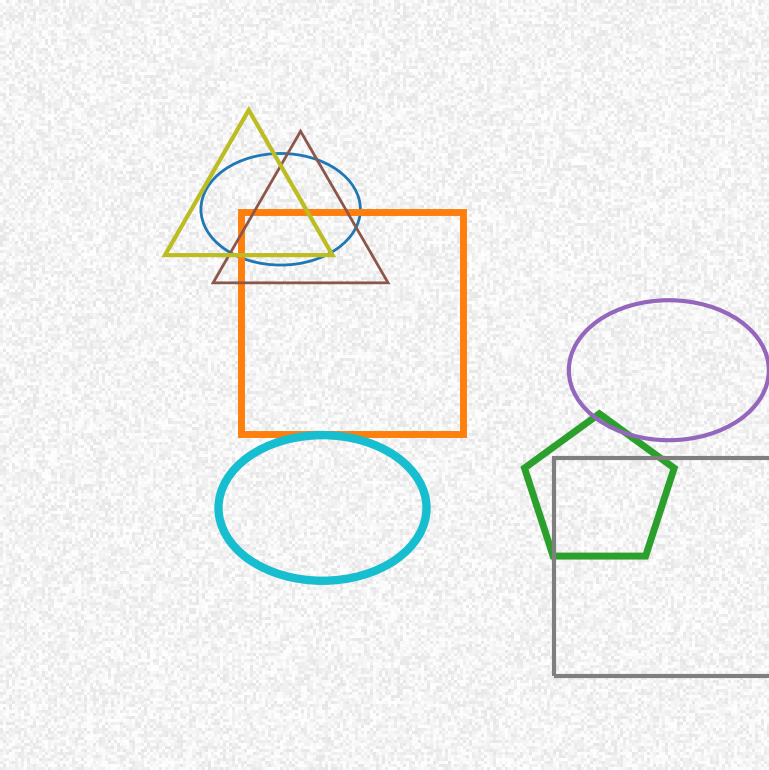[{"shape": "oval", "thickness": 1, "radius": 0.52, "center": [0.364, 0.728]}, {"shape": "square", "thickness": 2.5, "radius": 0.72, "center": [0.458, 0.58]}, {"shape": "pentagon", "thickness": 2.5, "radius": 0.51, "center": [0.778, 0.36]}, {"shape": "oval", "thickness": 1.5, "radius": 0.65, "center": [0.869, 0.519]}, {"shape": "triangle", "thickness": 1, "radius": 0.66, "center": [0.39, 0.698]}, {"shape": "square", "thickness": 1.5, "radius": 0.71, "center": [0.862, 0.263]}, {"shape": "triangle", "thickness": 1.5, "radius": 0.63, "center": [0.323, 0.731]}, {"shape": "oval", "thickness": 3, "radius": 0.68, "center": [0.419, 0.34]}]